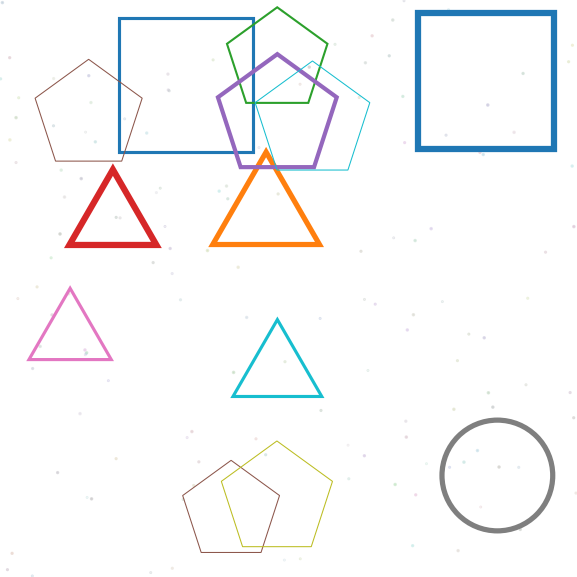[{"shape": "square", "thickness": 3, "radius": 0.59, "center": [0.842, 0.86]}, {"shape": "square", "thickness": 1.5, "radius": 0.58, "center": [0.322, 0.851]}, {"shape": "triangle", "thickness": 2.5, "radius": 0.53, "center": [0.461, 0.629]}, {"shape": "pentagon", "thickness": 1, "radius": 0.46, "center": [0.48, 0.895]}, {"shape": "triangle", "thickness": 3, "radius": 0.43, "center": [0.195, 0.618]}, {"shape": "pentagon", "thickness": 2, "radius": 0.54, "center": [0.48, 0.797]}, {"shape": "pentagon", "thickness": 0.5, "radius": 0.44, "center": [0.4, 0.114]}, {"shape": "pentagon", "thickness": 0.5, "radius": 0.49, "center": [0.153, 0.799]}, {"shape": "triangle", "thickness": 1.5, "radius": 0.41, "center": [0.121, 0.418]}, {"shape": "circle", "thickness": 2.5, "radius": 0.48, "center": [0.861, 0.176]}, {"shape": "pentagon", "thickness": 0.5, "radius": 0.51, "center": [0.48, 0.134]}, {"shape": "triangle", "thickness": 1.5, "radius": 0.44, "center": [0.48, 0.357]}, {"shape": "pentagon", "thickness": 0.5, "radius": 0.52, "center": [0.541, 0.789]}]